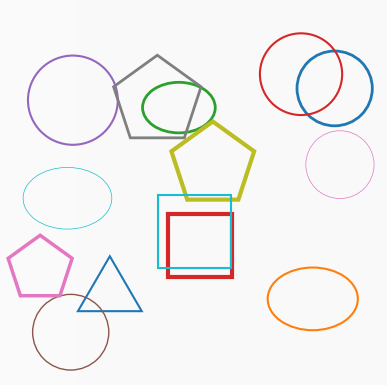[{"shape": "circle", "thickness": 2, "radius": 0.49, "center": [0.864, 0.77]}, {"shape": "triangle", "thickness": 1.5, "radius": 0.48, "center": [0.283, 0.239]}, {"shape": "oval", "thickness": 1.5, "radius": 0.58, "center": [0.807, 0.224]}, {"shape": "oval", "thickness": 2, "radius": 0.47, "center": [0.462, 0.721]}, {"shape": "square", "thickness": 3, "radius": 0.41, "center": [0.517, 0.363]}, {"shape": "circle", "thickness": 1.5, "radius": 0.53, "center": [0.777, 0.807]}, {"shape": "circle", "thickness": 1.5, "radius": 0.58, "center": [0.188, 0.74]}, {"shape": "circle", "thickness": 1, "radius": 0.49, "center": [0.182, 0.137]}, {"shape": "circle", "thickness": 0.5, "radius": 0.44, "center": [0.877, 0.572]}, {"shape": "pentagon", "thickness": 2.5, "radius": 0.43, "center": [0.104, 0.302]}, {"shape": "pentagon", "thickness": 2, "radius": 0.59, "center": [0.406, 0.738]}, {"shape": "pentagon", "thickness": 3, "radius": 0.56, "center": [0.549, 0.572]}, {"shape": "oval", "thickness": 0.5, "radius": 0.57, "center": [0.174, 0.485]}, {"shape": "square", "thickness": 1.5, "radius": 0.47, "center": [0.502, 0.399]}]